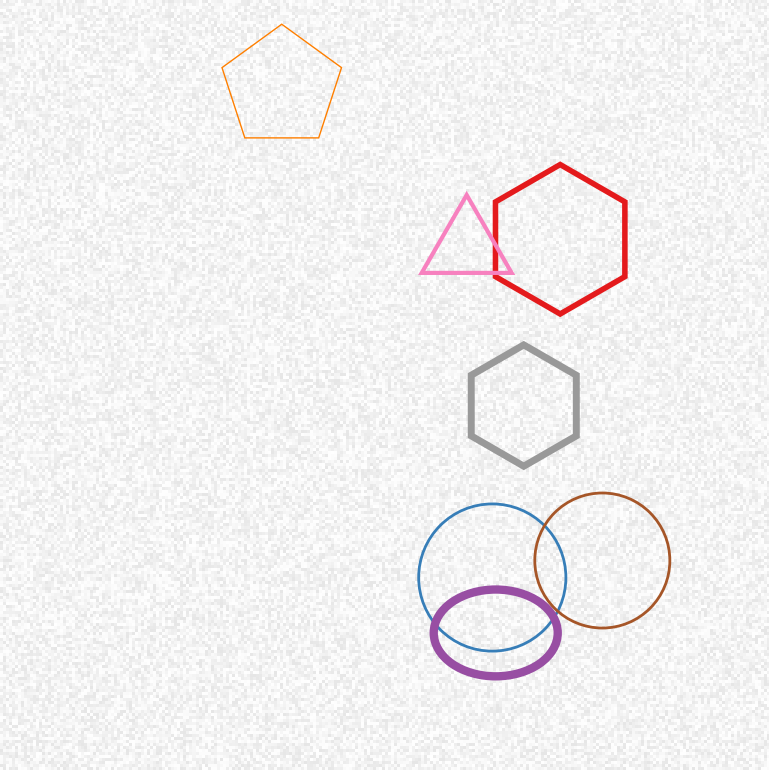[{"shape": "hexagon", "thickness": 2, "radius": 0.49, "center": [0.728, 0.689]}, {"shape": "circle", "thickness": 1, "radius": 0.48, "center": [0.639, 0.25]}, {"shape": "oval", "thickness": 3, "radius": 0.4, "center": [0.644, 0.178]}, {"shape": "pentagon", "thickness": 0.5, "radius": 0.41, "center": [0.366, 0.887]}, {"shape": "circle", "thickness": 1, "radius": 0.44, "center": [0.782, 0.272]}, {"shape": "triangle", "thickness": 1.5, "radius": 0.34, "center": [0.606, 0.679]}, {"shape": "hexagon", "thickness": 2.5, "radius": 0.39, "center": [0.68, 0.473]}]